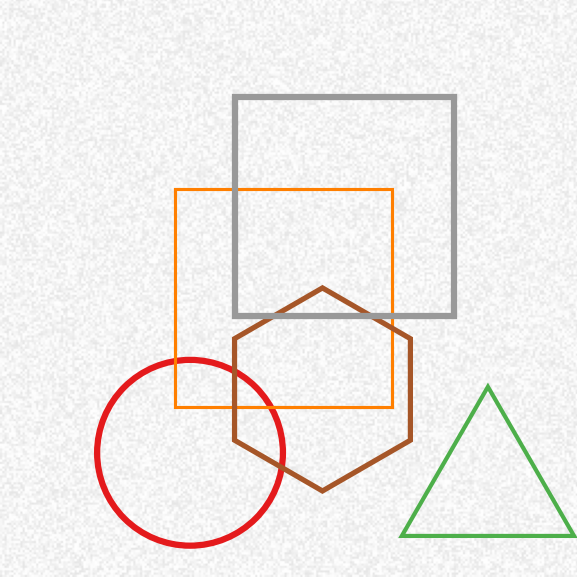[{"shape": "circle", "thickness": 3, "radius": 0.8, "center": [0.329, 0.215]}, {"shape": "triangle", "thickness": 2, "radius": 0.86, "center": [0.845, 0.157]}, {"shape": "square", "thickness": 1.5, "radius": 0.94, "center": [0.491, 0.483]}, {"shape": "hexagon", "thickness": 2.5, "radius": 0.88, "center": [0.558, 0.325]}, {"shape": "square", "thickness": 3, "radius": 0.95, "center": [0.597, 0.641]}]